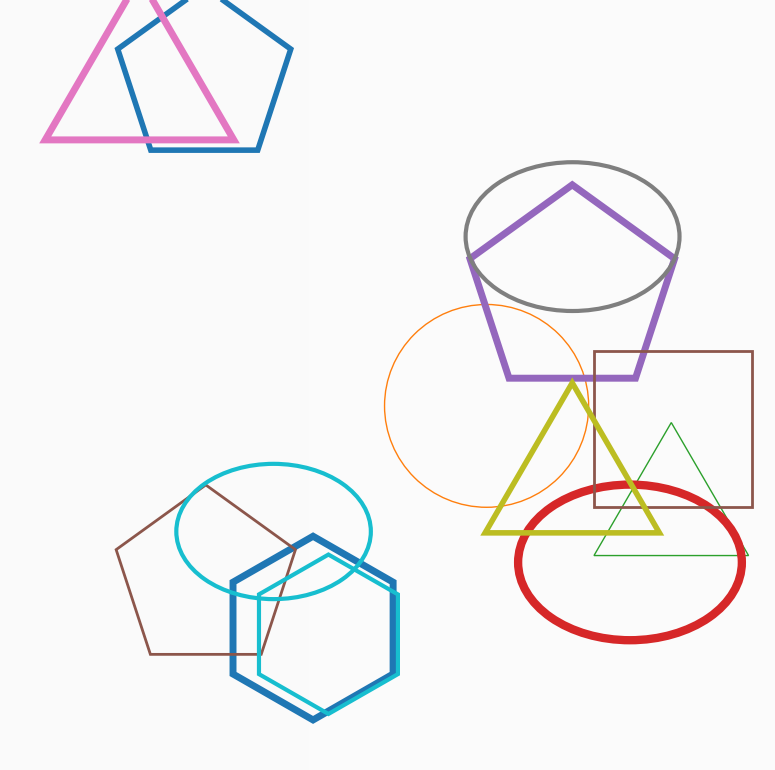[{"shape": "hexagon", "thickness": 2.5, "radius": 0.6, "center": [0.404, 0.184]}, {"shape": "pentagon", "thickness": 2, "radius": 0.59, "center": [0.264, 0.9]}, {"shape": "circle", "thickness": 0.5, "radius": 0.66, "center": [0.628, 0.473]}, {"shape": "triangle", "thickness": 0.5, "radius": 0.58, "center": [0.866, 0.336]}, {"shape": "oval", "thickness": 3, "radius": 0.72, "center": [0.813, 0.27]}, {"shape": "pentagon", "thickness": 2.5, "radius": 0.69, "center": [0.738, 0.621]}, {"shape": "pentagon", "thickness": 1, "radius": 0.61, "center": [0.266, 0.249]}, {"shape": "square", "thickness": 1, "radius": 0.51, "center": [0.868, 0.443]}, {"shape": "triangle", "thickness": 2.5, "radius": 0.7, "center": [0.18, 0.889]}, {"shape": "oval", "thickness": 1.5, "radius": 0.69, "center": [0.739, 0.693]}, {"shape": "triangle", "thickness": 2, "radius": 0.65, "center": [0.738, 0.373]}, {"shape": "oval", "thickness": 1.5, "radius": 0.63, "center": [0.353, 0.31]}, {"shape": "hexagon", "thickness": 1.5, "radius": 0.52, "center": [0.424, 0.176]}]